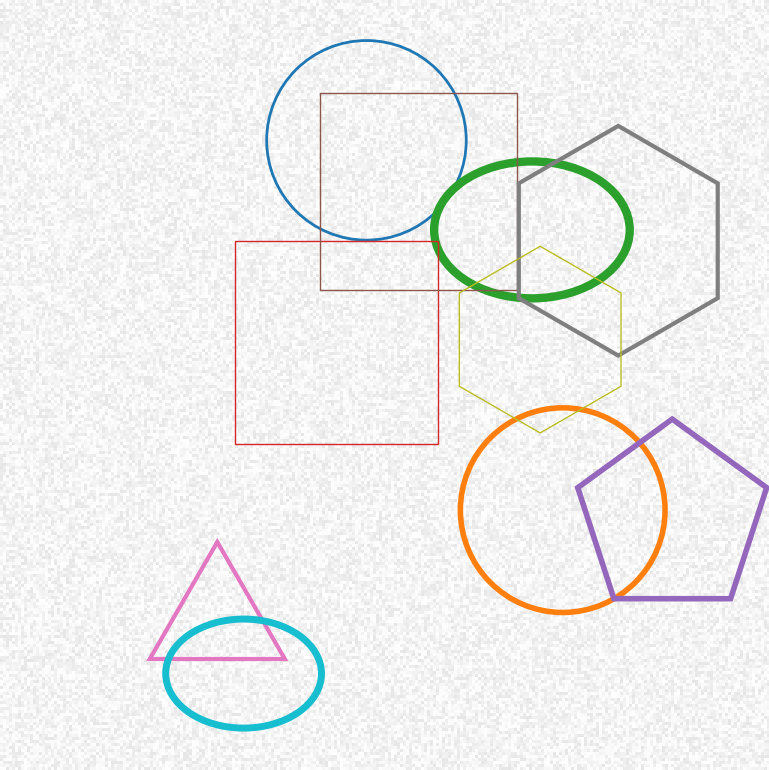[{"shape": "circle", "thickness": 1, "radius": 0.65, "center": [0.476, 0.818]}, {"shape": "circle", "thickness": 2, "radius": 0.66, "center": [0.731, 0.337]}, {"shape": "oval", "thickness": 3, "radius": 0.64, "center": [0.691, 0.701]}, {"shape": "square", "thickness": 0.5, "radius": 0.66, "center": [0.437, 0.555]}, {"shape": "pentagon", "thickness": 2, "radius": 0.64, "center": [0.873, 0.327]}, {"shape": "square", "thickness": 0.5, "radius": 0.64, "center": [0.543, 0.751]}, {"shape": "triangle", "thickness": 1.5, "radius": 0.51, "center": [0.282, 0.195]}, {"shape": "hexagon", "thickness": 1.5, "radius": 0.75, "center": [0.803, 0.687]}, {"shape": "hexagon", "thickness": 0.5, "radius": 0.61, "center": [0.702, 0.559]}, {"shape": "oval", "thickness": 2.5, "radius": 0.51, "center": [0.316, 0.125]}]